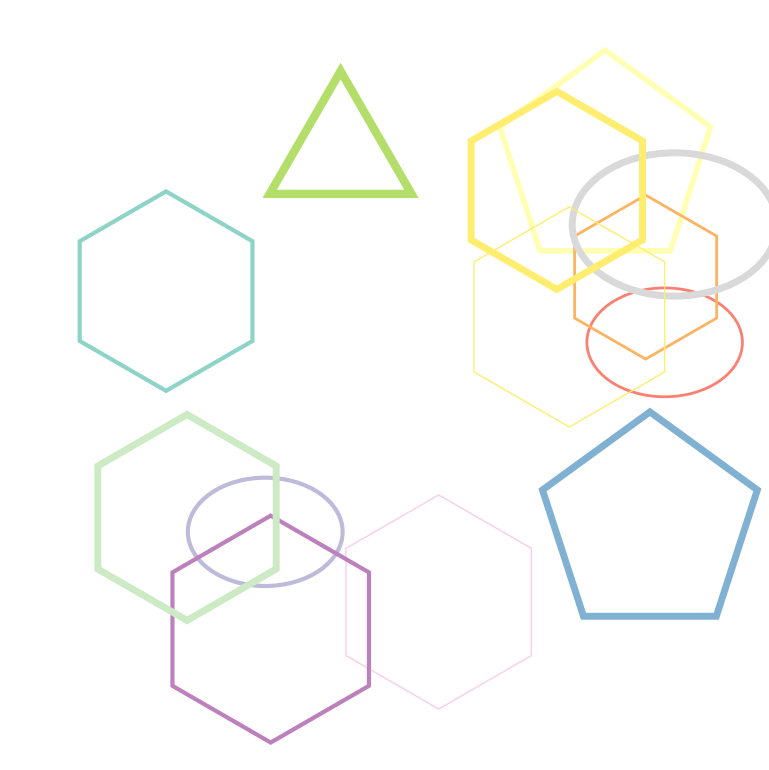[{"shape": "hexagon", "thickness": 1.5, "radius": 0.65, "center": [0.216, 0.622]}, {"shape": "pentagon", "thickness": 2, "radius": 0.72, "center": [0.786, 0.791]}, {"shape": "oval", "thickness": 1.5, "radius": 0.5, "center": [0.344, 0.309]}, {"shape": "oval", "thickness": 1, "radius": 0.51, "center": [0.863, 0.555]}, {"shape": "pentagon", "thickness": 2.5, "radius": 0.73, "center": [0.844, 0.318]}, {"shape": "hexagon", "thickness": 1, "radius": 0.53, "center": [0.838, 0.64]}, {"shape": "triangle", "thickness": 3, "radius": 0.53, "center": [0.442, 0.801]}, {"shape": "hexagon", "thickness": 0.5, "radius": 0.7, "center": [0.57, 0.218]}, {"shape": "oval", "thickness": 2.5, "radius": 0.66, "center": [0.876, 0.708]}, {"shape": "hexagon", "thickness": 1.5, "radius": 0.74, "center": [0.352, 0.183]}, {"shape": "hexagon", "thickness": 2.5, "radius": 0.67, "center": [0.243, 0.328]}, {"shape": "hexagon", "thickness": 0.5, "radius": 0.71, "center": [0.739, 0.588]}, {"shape": "hexagon", "thickness": 2.5, "radius": 0.64, "center": [0.723, 0.753]}]